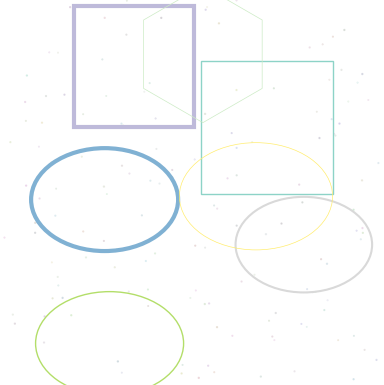[{"shape": "square", "thickness": 1, "radius": 0.86, "center": [0.694, 0.669]}, {"shape": "square", "thickness": 3, "radius": 0.78, "center": [0.348, 0.827]}, {"shape": "oval", "thickness": 3, "radius": 0.95, "center": [0.272, 0.482]}, {"shape": "oval", "thickness": 1, "radius": 0.96, "center": [0.285, 0.108]}, {"shape": "oval", "thickness": 1.5, "radius": 0.89, "center": [0.789, 0.365]}, {"shape": "hexagon", "thickness": 0.5, "radius": 0.89, "center": [0.527, 0.859]}, {"shape": "oval", "thickness": 0.5, "radius": 0.99, "center": [0.665, 0.49]}]